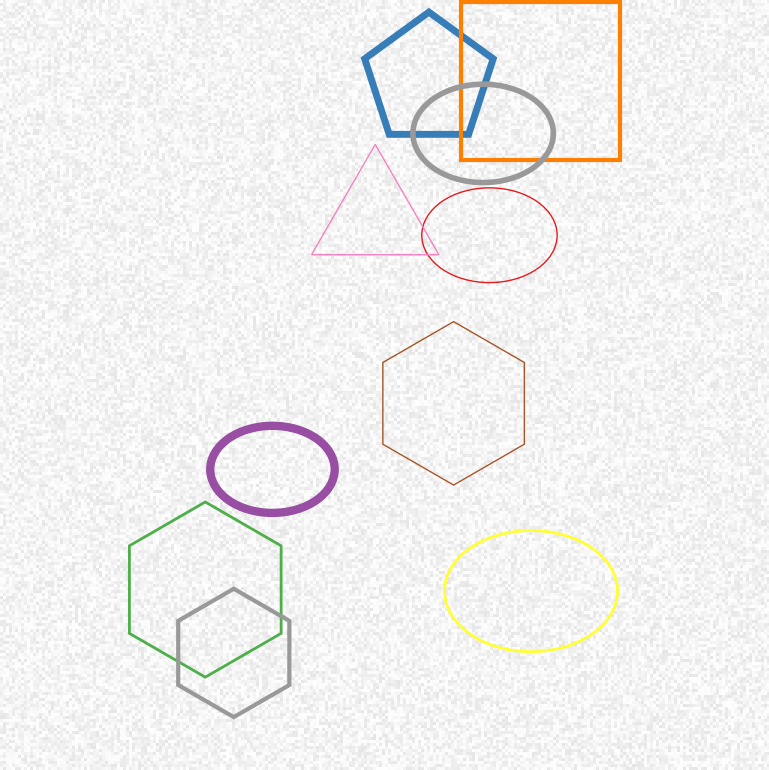[{"shape": "oval", "thickness": 0.5, "radius": 0.44, "center": [0.636, 0.695]}, {"shape": "pentagon", "thickness": 2.5, "radius": 0.44, "center": [0.557, 0.897]}, {"shape": "hexagon", "thickness": 1, "radius": 0.57, "center": [0.267, 0.234]}, {"shape": "oval", "thickness": 3, "radius": 0.4, "center": [0.354, 0.39]}, {"shape": "square", "thickness": 1.5, "radius": 0.52, "center": [0.702, 0.895]}, {"shape": "oval", "thickness": 1, "radius": 0.56, "center": [0.69, 0.232]}, {"shape": "hexagon", "thickness": 0.5, "radius": 0.53, "center": [0.589, 0.476]}, {"shape": "triangle", "thickness": 0.5, "radius": 0.48, "center": [0.487, 0.717]}, {"shape": "oval", "thickness": 2, "radius": 0.46, "center": [0.627, 0.827]}, {"shape": "hexagon", "thickness": 1.5, "radius": 0.42, "center": [0.304, 0.152]}]